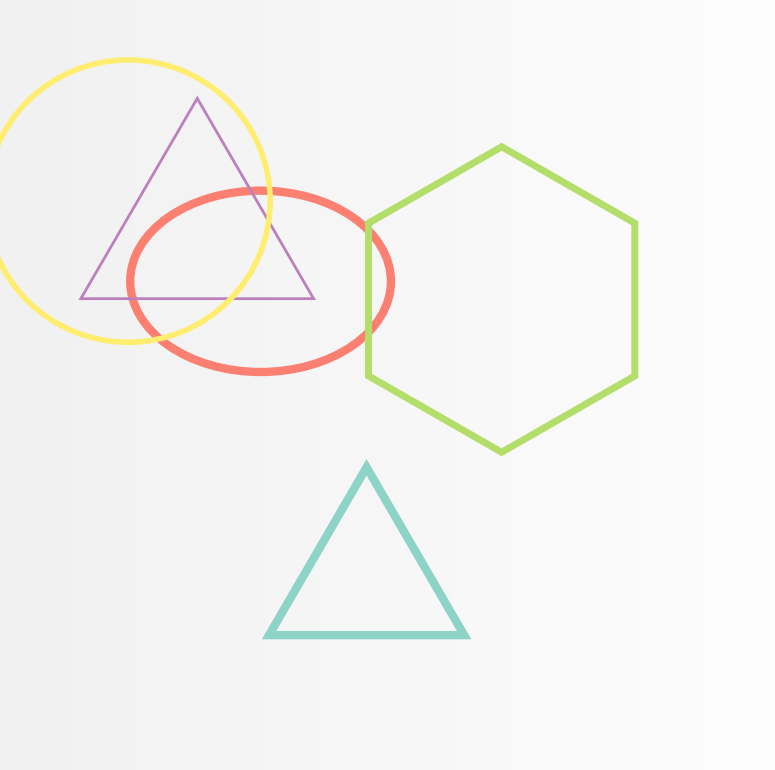[{"shape": "triangle", "thickness": 3, "radius": 0.73, "center": [0.473, 0.248]}, {"shape": "oval", "thickness": 3, "radius": 0.84, "center": [0.336, 0.635]}, {"shape": "hexagon", "thickness": 2.5, "radius": 0.99, "center": [0.647, 0.611]}, {"shape": "triangle", "thickness": 1, "radius": 0.87, "center": [0.255, 0.699]}, {"shape": "circle", "thickness": 2, "radius": 0.92, "center": [0.165, 0.739]}]